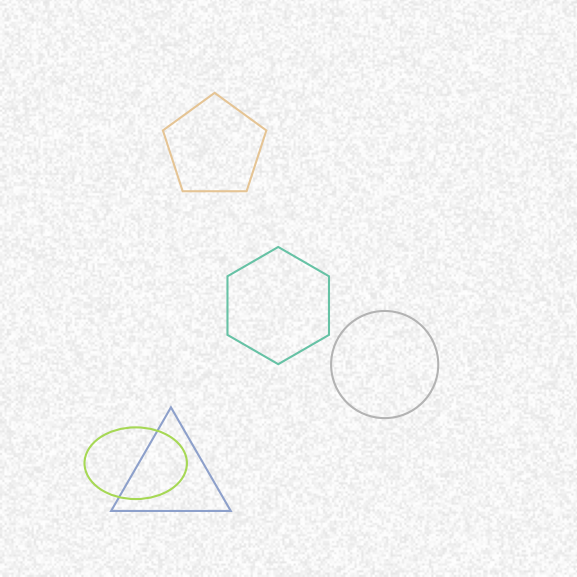[{"shape": "hexagon", "thickness": 1, "radius": 0.51, "center": [0.482, 0.47]}, {"shape": "triangle", "thickness": 1, "radius": 0.6, "center": [0.296, 0.174]}, {"shape": "oval", "thickness": 1, "radius": 0.44, "center": [0.235, 0.197]}, {"shape": "pentagon", "thickness": 1, "radius": 0.47, "center": [0.372, 0.744]}, {"shape": "circle", "thickness": 1, "radius": 0.46, "center": [0.666, 0.368]}]